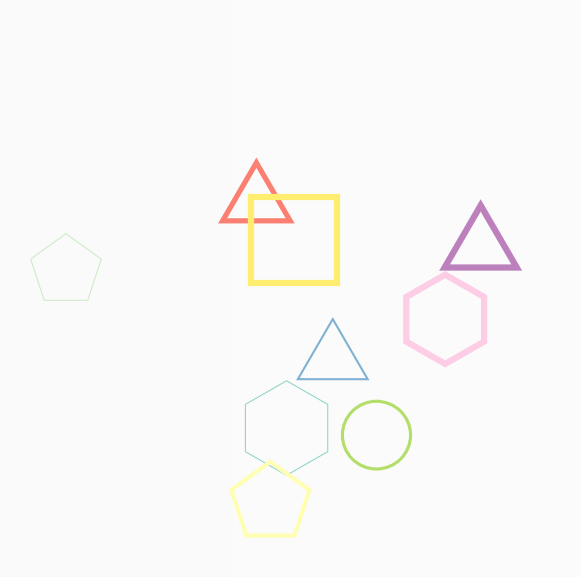[{"shape": "hexagon", "thickness": 0.5, "radius": 0.41, "center": [0.493, 0.258]}, {"shape": "pentagon", "thickness": 2, "radius": 0.35, "center": [0.465, 0.129]}, {"shape": "triangle", "thickness": 2.5, "radius": 0.34, "center": [0.441, 0.65]}, {"shape": "triangle", "thickness": 1, "radius": 0.35, "center": [0.572, 0.377]}, {"shape": "circle", "thickness": 1.5, "radius": 0.29, "center": [0.648, 0.246]}, {"shape": "hexagon", "thickness": 3, "radius": 0.39, "center": [0.766, 0.446]}, {"shape": "triangle", "thickness": 3, "radius": 0.36, "center": [0.827, 0.572]}, {"shape": "pentagon", "thickness": 0.5, "radius": 0.32, "center": [0.113, 0.531]}, {"shape": "square", "thickness": 3, "radius": 0.37, "center": [0.506, 0.584]}]